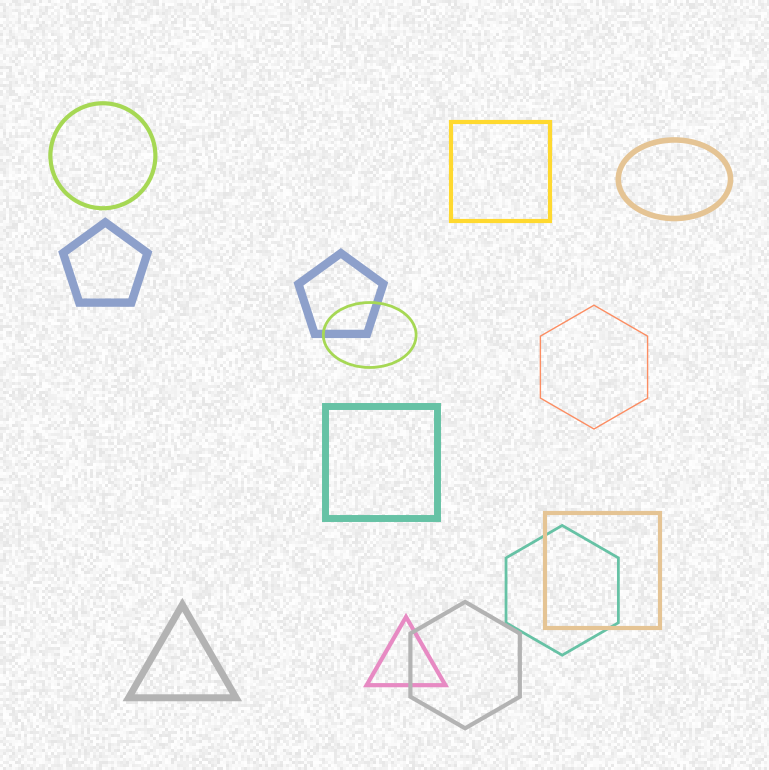[{"shape": "square", "thickness": 2.5, "radius": 0.36, "center": [0.494, 0.4]}, {"shape": "hexagon", "thickness": 1, "radius": 0.42, "center": [0.73, 0.233]}, {"shape": "hexagon", "thickness": 0.5, "radius": 0.4, "center": [0.771, 0.523]}, {"shape": "pentagon", "thickness": 3, "radius": 0.29, "center": [0.443, 0.613]}, {"shape": "pentagon", "thickness": 3, "radius": 0.29, "center": [0.137, 0.654]}, {"shape": "triangle", "thickness": 1.5, "radius": 0.3, "center": [0.527, 0.14]}, {"shape": "circle", "thickness": 1.5, "radius": 0.34, "center": [0.134, 0.798]}, {"shape": "oval", "thickness": 1, "radius": 0.3, "center": [0.48, 0.565]}, {"shape": "square", "thickness": 1.5, "radius": 0.32, "center": [0.651, 0.777]}, {"shape": "oval", "thickness": 2, "radius": 0.36, "center": [0.876, 0.767]}, {"shape": "square", "thickness": 1.5, "radius": 0.38, "center": [0.783, 0.259]}, {"shape": "triangle", "thickness": 2.5, "radius": 0.4, "center": [0.237, 0.134]}, {"shape": "hexagon", "thickness": 1.5, "radius": 0.41, "center": [0.604, 0.136]}]